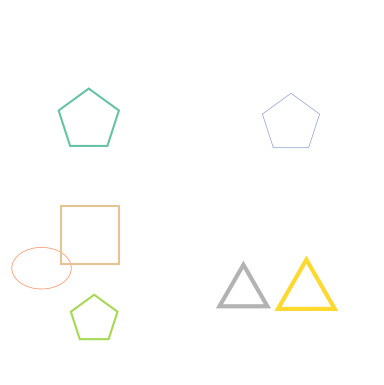[{"shape": "pentagon", "thickness": 1.5, "radius": 0.41, "center": [0.231, 0.688]}, {"shape": "oval", "thickness": 0.5, "radius": 0.39, "center": [0.108, 0.303]}, {"shape": "pentagon", "thickness": 0.5, "radius": 0.39, "center": [0.756, 0.68]}, {"shape": "pentagon", "thickness": 1.5, "radius": 0.32, "center": [0.245, 0.171]}, {"shape": "triangle", "thickness": 3, "radius": 0.43, "center": [0.796, 0.24]}, {"shape": "square", "thickness": 1.5, "radius": 0.38, "center": [0.234, 0.389]}, {"shape": "triangle", "thickness": 3, "radius": 0.36, "center": [0.632, 0.24]}]